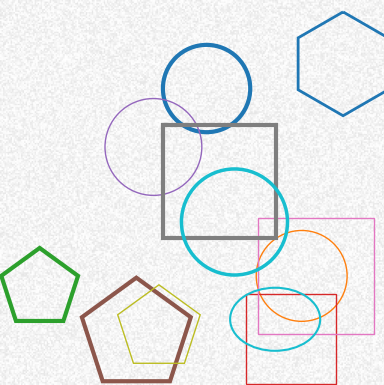[{"shape": "hexagon", "thickness": 2, "radius": 0.67, "center": [0.891, 0.834]}, {"shape": "circle", "thickness": 3, "radius": 0.57, "center": [0.537, 0.77]}, {"shape": "circle", "thickness": 1, "radius": 0.59, "center": [0.784, 0.283]}, {"shape": "pentagon", "thickness": 3, "radius": 0.52, "center": [0.103, 0.251]}, {"shape": "square", "thickness": 1, "radius": 0.58, "center": [0.755, 0.119]}, {"shape": "circle", "thickness": 1, "radius": 0.63, "center": [0.398, 0.618]}, {"shape": "pentagon", "thickness": 3, "radius": 0.74, "center": [0.354, 0.13]}, {"shape": "square", "thickness": 1, "radius": 0.75, "center": [0.821, 0.283]}, {"shape": "square", "thickness": 3, "radius": 0.73, "center": [0.57, 0.528]}, {"shape": "pentagon", "thickness": 1, "radius": 0.56, "center": [0.413, 0.148]}, {"shape": "oval", "thickness": 1.5, "radius": 0.58, "center": [0.715, 0.171]}, {"shape": "circle", "thickness": 2.5, "radius": 0.69, "center": [0.609, 0.423]}]